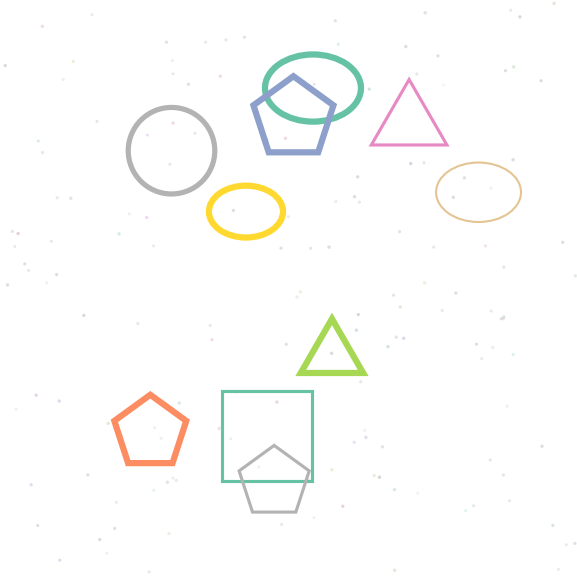[{"shape": "oval", "thickness": 3, "radius": 0.42, "center": [0.542, 0.847]}, {"shape": "square", "thickness": 1.5, "radius": 0.39, "center": [0.462, 0.244]}, {"shape": "pentagon", "thickness": 3, "radius": 0.33, "center": [0.26, 0.25]}, {"shape": "pentagon", "thickness": 3, "radius": 0.36, "center": [0.508, 0.794]}, {"shape": "triangle", "thickness": 1.5, "radius": 0.38, "center": [0.708, 0.786]}, {"shape": "triangle", "thickness": 3, "radius": 0.31, "center": [0.575, 0.385]}, {"shape": "oval", "thickness": 3, "radius": 0.32, "center": [0.426, 0.633]}, {"shape": "oval", "thickness": 1, "radius": 0.37, "center": [0.829, 0.666]}, {"shape": "circle", "thickness": 2.5, "radius": 0.37, "center": [0.297, 0.738]}, {"shape": "pentagon", "thickness": 1.5, "radius": 0.32, "center": [0.475, 0.164]}]